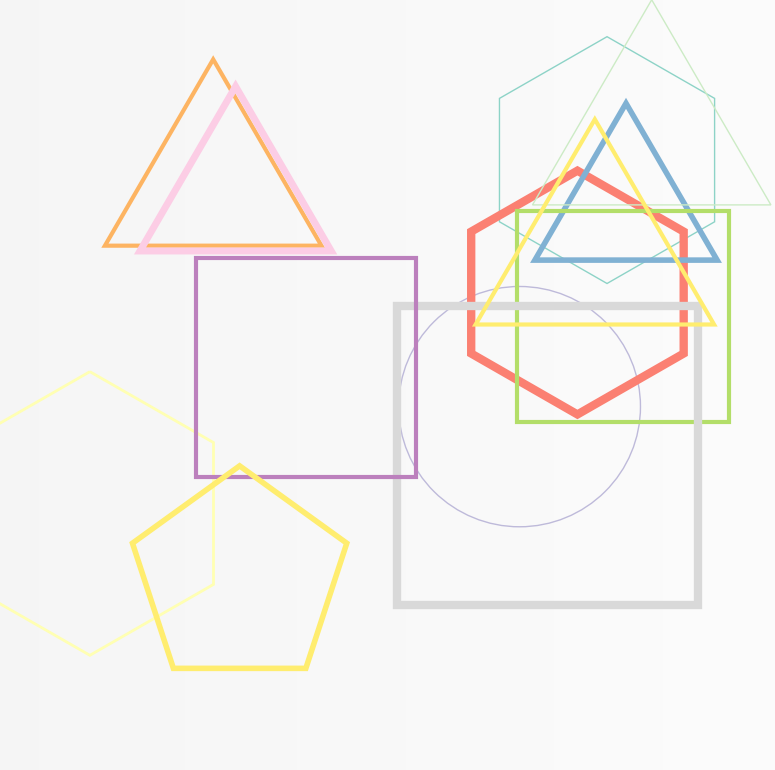[{"shape": "hexagon", "thickness": 0.5, "radius": 0.8, "center": [0.783, 0.792]}, {"shape": "hexagon", "thickness": 1, "radius": 0.92, "center": [0.116, 0.333]}, {"shape": "circle", "thickness": 0.5, "radius": 0.78, "center": [0.67, 0.472]}, {"shape": "hexagon", "thickness": 3, "radius": 0.79, "center": [0.745, 0.62]}, {"shape": "triangle", "thickness": 2, "radius": 0.68, "center": [0.808, 0.73]}, {"shape": "triangle", "thickness": 1.5, "radius": 0.81, "center": [0.275, 0.762]}, {"shape": "square", "thickness": 1.5, "radius": 0.69, "center": [0.804, 0.588]}, {"shape": "triangle", "thickness": 2.5, "radius": 0.71, "center": [0.304, 0.745]}, {"shape": "square", "thickness": 3, "radius": 0.97, "center": [0.706, 0.409]}, {"shape": "square", "thickness": 1.5, "radius": 0.71, "center": [0.395, 0.523]}, {"shape": "triangle", "thickness": 0.5, "radius": 0.89, "center": [0.841, 0.823]}, {"shape": "pentagon", "thickness": 2, "radius": 0.73, "center": [0.309, 0.25]}, {"shape": "triangle", "thickness": 1.5, "radius": 0.89, "center": [0.768, 0.667]}]